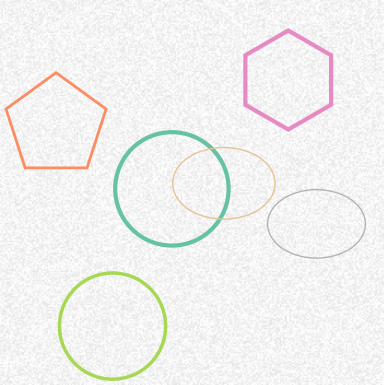[{"shape": "circle", "thickness": 3, "radius": 0.74, "center": [0.446, 0.509]}, {"shape": "pentagon", "thickness": 2, "radius": 0.68, "center": [0.146, 0.675]}, {"shape": "hexagon", "thickness": 3, "radius": 0.64, "center": [0.749, 0.792]}, {"shape": "circle", "thickness": 2.5, "radius": 0.69, "center": [0.292, 0.153]}, {"shape": "oval", "thickness": 1, "radius": 0.67, "center": [0.582, 0.524]}, {"shape": "oval", "thickness": 1, "radius": 0.64, "center": [0.822, 0.419]}]